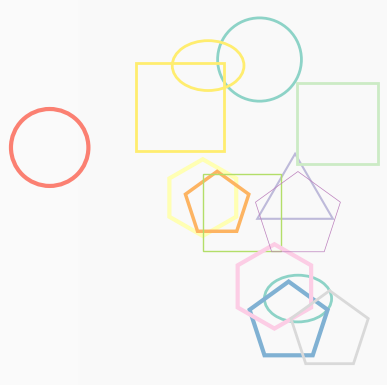[{"shape": "oval", "thickness": 2, "radius": 0.43, "center": [0.769, 0.225]}, {"shape": "circle", "thickness": 2, "radius": 0.54, "center": [0.67, 0.845]}, {"shape": "hexagon", "thickness": 3, "radius": 0.5, "center": [0.523, 0.487]}, {"shape": "triangle", "thickness": 1.5, "radius": 0.56, "center": [0.761, 0.488]}, {"shape": "circle", "thickness": 3, "radius": 0.5, "center": [0.128, 0.617]}, {"shape": "pentagon", "thickness": 3, "radius": 0.53, "center": [0.745, 0.163]}, {"shape": "pentagon", "thickness": 2.5, "radius": 0.43, "center": [0.56, 0.469]}, {"shape": "square", "thickness": 1, "radius": 0.5, "center": [0.625, 0.448]}, {"shape": "hexagon", "thickness": 3, "radius": 0.55, "center": [0.708, 0.256]}, {"shape": "pentagon", "thickness": 2, "radius": 0.52, "center": [0.851, 0.14]}, {"shape": "pentagon", "thickness": 0.5, "radius": 0.58, "center": [0.769, 0.439]}, {"shape": "square", "thickness": 2, "radius": 0.52, "center": [0.872, 0.68]}, {"shape": "oval", "thickness": 2, "radius": 0.46, "center": [0.537, 0.83]}, {"shape": "square", "thickness": 2, "radius": 0.57, "center": [0.465, 0.722]}]